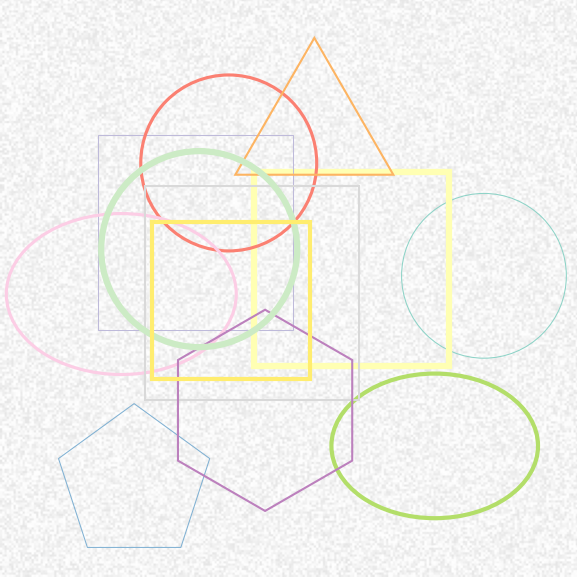[{"shape": "circle", "thickness": 0.5, "radius": 0.71, "center": [0.838, 0.522]}, {"shape": "square", "thickness": 3, "radius": 0.84, "center": [0.609, 0.533]}, {"shape": "square", "thickness": 0.5, "radius": 0.84, "center": [0.339, 0.597]}, {"shape": "circle", "thickness": 1.5, "radius": 0.76, "center": [0.396, 0.717]}, {"shape": "pentagon", "thickness": 0.5, "radius": 0.69, "center": [0.232, 0.163]}, {"shape": "triangle", "thickness": 1, "radius": 0.79, "center": [0.544, 0.776]}, {"shape": "oval", "thickness": 2, "radius": 0.89, "center": [0.753, 0.227]}, {"shape": "oval", "thickness": 1.5, "radius": 1.0, "center": [0.21, 0.49]}, {"shape": "square", "thickness": 1, "radius": 0.93, "center": [0.437, 0.492]}, {"shape": "hexagon", "thickness": 1, "radius": 0.87, "center": [0.459, 0.289]}, {"shape": "circle", "thickness": 3, "radius": 0.85, "center": [0.345, 0.568]}, {"shape": "square", "thickness": 2, "radius": 0.68, "center": [0.4, 0.479]}]